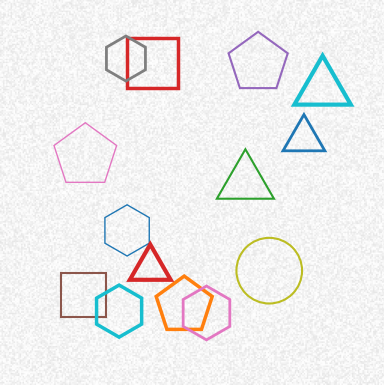[{"shape": "triangle", "thickness": 2, "radius": 0.31, "center": [0.789, 0.64]}, {"shape": "hexagon", "thickness": 1, "radius": 0.33, "center": [0.33, 0.402]}, {"shape": "pentagon", "thickness": 2.5, "radius": 0.38, "center": [0.478, 0.206]}, {"shape": "triangle", "thickness": 1.5, "radius": 0.43, "center": [0.637, 0.527]}, {"shape": "triangle", "thickness": 3, "radius": 0.31, "center": [0.39, 0.304]}, {"shape": "square", "thickness": 2.5, "radius": 0.33, "center": [0.396, 0.837]}, {"shape": "pentagon", "thickness": 1.5, "radius": 0.4, "center": [0.671, 0.837]}, {"shape": "square", "thickness": 1.5, "radius": 0.29, "center": [0.216, 0.234]}, {"shape": "hexagon", "thickness": 2, "radius": 0.35, "center": [0.536, 0.187]}, {"shape": "pentagon", "thickness": 1, "radius": 0.43, "center": [0.222, 0.596]}, {"shape": "hexagon", "thickness": 2, "radius": 0.29, "center": [0.327, 0.848]}, {"shape": "circle", "thickness": 1.5, "radius": 0.43, "center": [0.699, 0.297]}, {"shape": "triangle", "thickness": 3, "radius": 0.42, "center": [0.838, 0.771]}, {"shape": "hexagon", "thickness": 2.5, "radius": 0.34, "center": [0.309, 0.192]}]